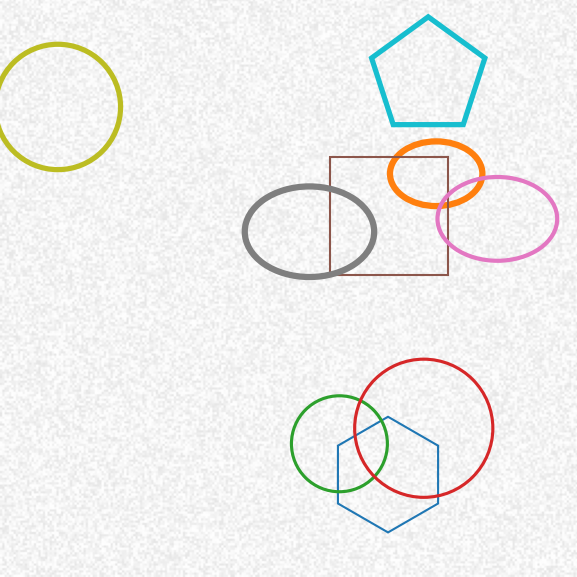[{"shape": "hexagon", "thickness": 1, "radius": 0.5, "center": [0.672, 0.177]}, {"shape": "oval", "thickness": 3, "radius": 0.4, "center": [0.755, 0.698]}, {"shape": "circle", "thickness": 1.5, "radius": 0.42, "center": [0.588, 0.231]}, {"shape": "circle", "thickness": 1.5, "radius": 0.6, "center": [0.734, 0.258]}, {"shape": "square", "thickness": 1, "radius": 0.51, "center": [0.673, 0.625]}, {"shape": "oval", "thickness": 2, "radius": 0.52, "center": [0.861, 0.62]}, {"shape": "oval", "thickness": 3, "radius": 0.56, "center": [0.536, 0.598]}, {"shape": "circle", "thickness": 2.5, "radius": 0.54, "center": [0.1, 0.814]}, {"shape": "pentagon", "thickness": 2.5, "radius": 0.52, "center": [0.742, 0.867]}]